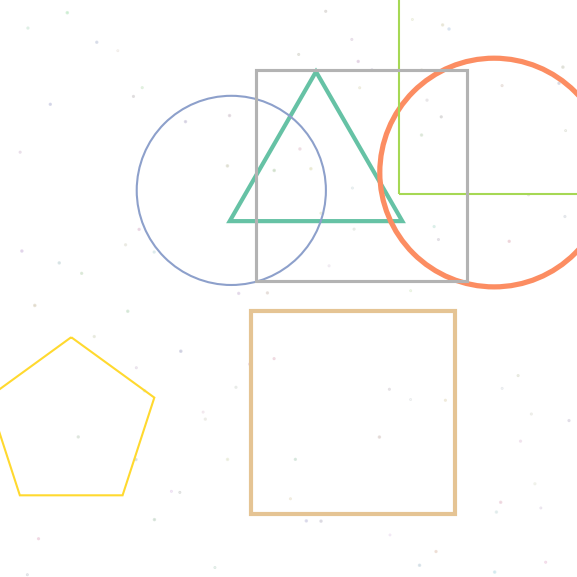[{"shape": "triangle", "thickness": 2, "radius": 0.86, "center": [0.547, 0.702]}, {"shape": "circle", "thickness": 2.5, "radius": 0.99, "center": [0.856, 0.7]}, {"shape": "circle", "thickness": 1, "radius": 0.82, "center": [0.401, 0.669]}, {"shape": "square", "thickness": 1, "radius": 0.88, "center": [0.867, 0.838]}, {"shape": "pentagon", "thickness": 1, "radius": 0.76, "center": [0.123, 0.264]}, {"shape": "square", "thickness": 2, "radius": 0.88, "center": [0.611, 0.285]}, {"shape": "square", "thickness": 1.5, "radius": 0.91, "center": [0.627, 0.694]}]